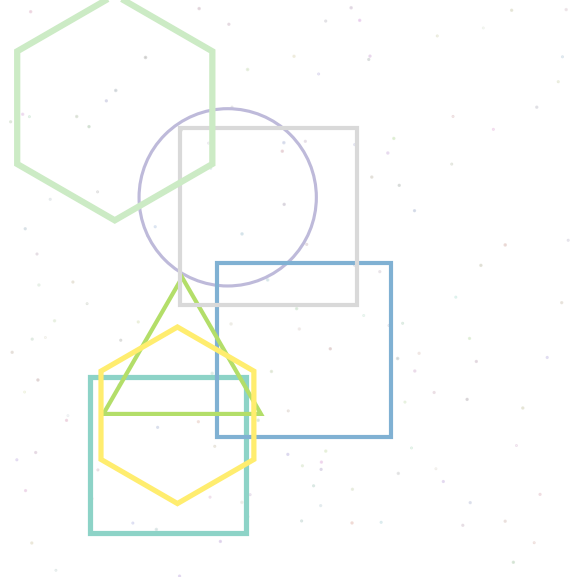[{"shape": "square", "thickness": 2.5, "radius": 0.67, "center": [0.291, 0.211]}, {"shape": "circle", "thickness": 1.5, "radius": 0.77, "center": [0.394, 0.657]}, {"shape": "square", "thickness": 2, "radius": 0.75, "center": [0.527, 0.393]}, {"shape": "triangle", "thickness": 2, "radius": 0.79, "center": [0.315, 0.361]}, {"shape": "square", "thickness": 2, "radius": 0.77, "center": [0.464, 0.624]}, {"shape": "hexagon", "thickness": 3, "radius": 0.98, "center": [0.199, 0.813]}, {"shape": "hexagon", "thickness": 2.5, "radius": 0.76, "center": [0.307, 0.28]}]